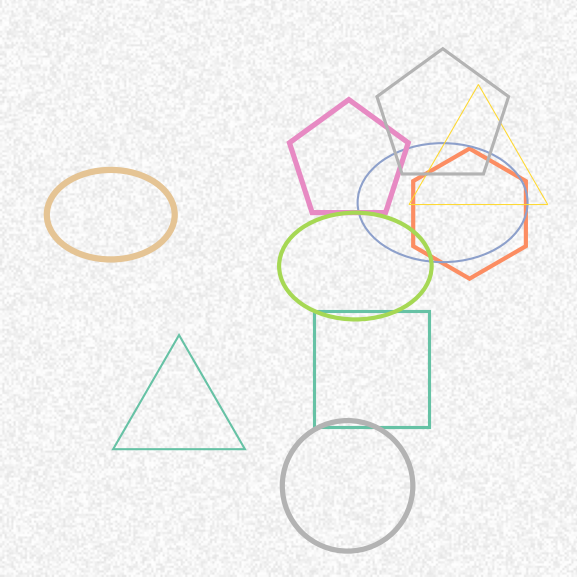[{"shape": "square", "thickness": 1.5, "radius": 0.5, "center": [0.643, 0.361]}, {"shape": "triangle", "thickness": 1, "radius": 0.66, "center": [0.31, 0.287]}, {"shape": "hexagon", "thickness": 2, "radius": 0.56, "center": [0.813, 0.629]}, {"shape": "oval", "thickness": 1, "radius": 0.74, "center": [0.766, 0.648]}, {"shape": "pentagon", "thickness": 2.5, "radius": 0.54, "center": [0.604, 0.718]}, {"shape": "oval", "thickness": 2, "radius": 0.66, "center": [0.615, 0.538]}, {"shape": "triangle", "thickness": 0.5, "radius": 0.69, "center": [0.828, 0.714]}, {"shape": "oval", "thickness": 3, "radius": 0.55, "center": [0.192, 0.627]}, {"shape": "circle", "thickness": 2.5, "radius": 0.57, "center": [0.602, 0.158]}, {"shape": "pentagon", "thickness": 1.5, "radius": 0.6, "center": [0.767, 0.795]}]